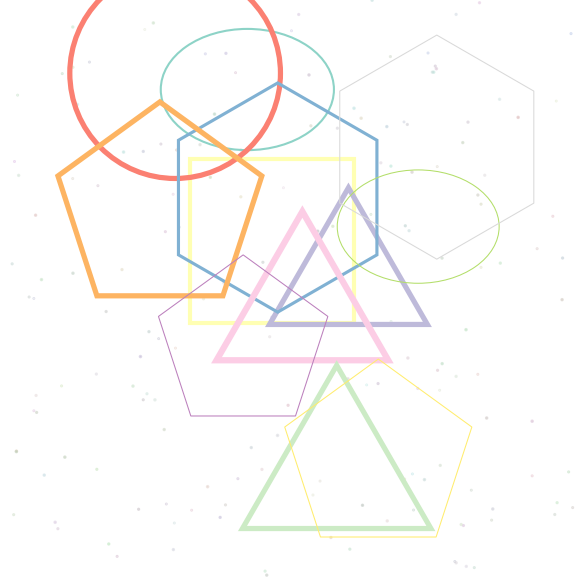[{"shape": "oval", "thickness": 1, "radius": 0.75, "center": [0.428, 0.844]}, {"shape": "square", "thickness": 2, "radius": 0.71, "center": [0.471, 0.581]}, {"shape": "triangle", "thickness": 2.5, "radius": 0.79, "center": [0.603, 0.516]}, {"shape": "circle", "thickness": 2.5, "radius": 0.91, "center": [0.303, 0.872]}, {"shape": "hexagon", "thickness": 1.5, "radius": 0.99, "center": [0.481, 0.657]}, {"shape": "pentagon", "thickness": 2.5, "radius": 0.93, "center": [0.277, 0.637]}, {"shape": "oval", "thickness": 0.5, "radius": 0.7, "center": [0.724, 0.607]}, {"shape": "triangle", "thickness": 3, "radius": 0.86, "center": [0.524, 0.461]}, {"shape": "hexagon", "thickness": 0.5, "radius": 0.97, "center": [0.756, 0.744]}, {"shape": "pentagon", "thickness": 0.5, "radius": 0.77, "center": [0.421, 0.404]}, {"shape": "triangle", "thickness": 2.5, "radius": 0.94, "center": [0.583, 0.178]}, {"shape": "pentagon", "thickness": 0.5, "radius": 0.85, "center": [0.655, 0.207]}]